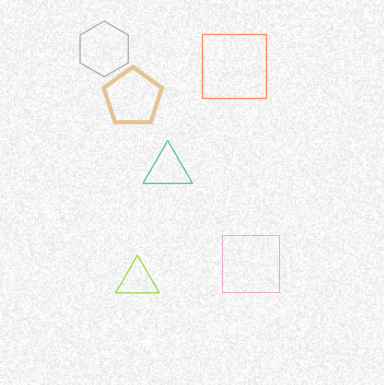[{"shape": "triangle", "thickness": 1, "radius": 0.37, "center": [0.436, 0.561]}, {"shape": "square", "thickness": 1, "radius": 0.41, "center": [0.608, 0.829]}, {"shape": "square", "thickness": 0.5, "radius": 0.37, "center": [0.65, 0.315]}, {"shape": "triangle", "thickness": 1, "radius": 0.33, "center": [0.357, 0.272]}, {"shape": "pentagon", "thickness": 3, "radius": 0.4, "center": [0.345, 0.747]}, {"shape": "hexagon", "thickness": 1, "radius": 0.36, "center": [0.271, 0.873]}]